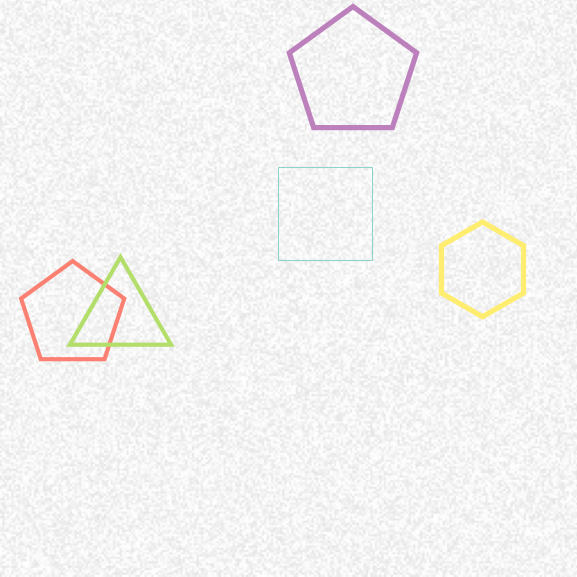[{"shape": "square", "thickness": 0.5, "radius": 0.41, "center": [0.563, 0.63]}, {"shape": "pentagon", "thickness": 2, "radius": 0.47, "center": [0.126, 0.453]}, {"shape": "triangle", "thickness": 2, "radius": 0.51, "center": [0.209, 0.453]}, {"shape": "pentagon", "thickness": 2.5, "radius": 0.58, "center": [0.611, 0.872]}, {"shape": "hexagon", "thickness": 2.5, "radius": 0.41, "center": [0.835, 0.533]}]